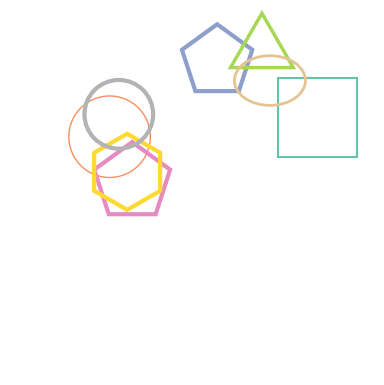[{"shape": "square", "thickness": 1.5, "radius": 0.52, "center": [0.825, 0.694]}, {"shape": "circle", "thickness": 1, "radius": 0.53, "center": [0.285, 0.645]}, {"shape": "pentagon", "thickness": 3, "radius": 0.48, "center": [0.564, 0.841]}, {"shape": "pentagon", "thickness": 3, "radius": 0.52, "center": [0.343, 0.527]}, {"shape": "triangle", "thickness": 2.5, "radius": 0.47, "center": [0.68, 0.872]}, {"shape": "hexagon", "thickness": 3, "radius": 0.49, "center": [0.33, 0.554]}, {"shape": "oval", "thickness": 2, "radius": 0.46, "center": [0.701, 0.791]}, {"shape": "circle", "thickness": 3, "radius": 0.45, "center": [0.309, 0.703]}]